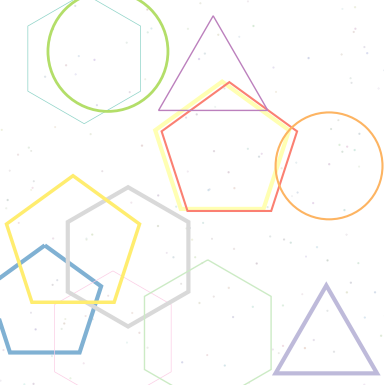[{"shape": "hexagon", "thickness": 0.5, "radius": 0.85, "center": [0.219, 0.848]}, {"shape": "pentagon", "thickness": 3, "radius": 0.91, "center": [0.577, 0.605]}, {"shape": "triangle", "thickness": 3, "radius": 0.76, "center": [0.848, 0.106]}, {"shape": "pentagon", "thickness": 1.5, "radius": 0.92, "center": [0.596, 0.602]}, {"shape": "pentagon", "thickness": 3, "radius": 0.77, "center": [0.116, 0.209]}, {"shape": "circle", "thickness": 1.5, "radius": 0.69, "center": [0.855, 0.569]}, {"shape": "circle", "thickness": 2, "radius": 0.78, "center": [0.28, 0.866]}, {"shape": "hexagon", "thickness": 0.5, "radius": 0.87, "center": [0.293, 0.122]}, {"shape": "hexagon", "thickness": 3, "radius": 0.9, "center": [0.333, 0.333]}, {"shape": "triangle", "thickness": 1, "radius": 0.82, "center": [0.554, 0.795]}, {"shape": "hexagon", "thickness": 1, "radius": 0.95, "center": [0.54, 0.135]}, {"shape": "pentagon", "thickness": 2.5, "radius": 0.91, "center": [0.19, 0.362]}]